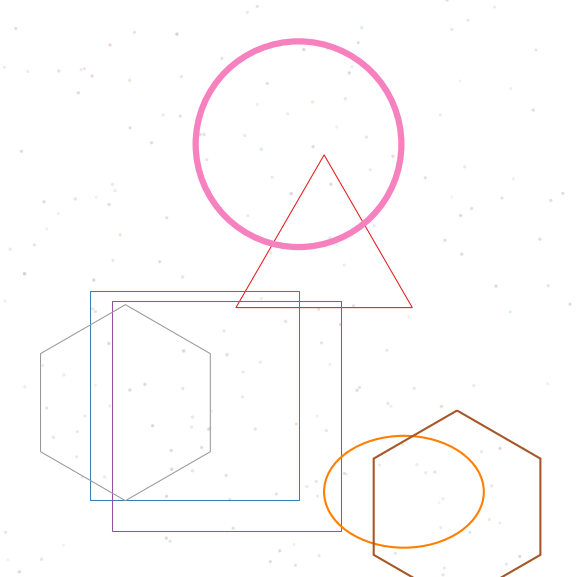[{"shape": "triangle", "thickness": 0.5, "radius": 0.88, "center": [0.561, 0.555]}, {"shape": "square", "thickness": 0.5, "radius": 0.9, "center": [0.337, 0.314]}, {"shape": "square", "thickness": 0.5, "radius": 0.99, "center": [0.392, 0.279]}, {"shape": "oval", "thickness": 1, "radius": 0.69, "center": [0.699, 0.148]}, {"shape": "hexagon", "thickness": 1, "radius": 0.83, "center": [0.791, 0.122]}, {"shape": "circle", "thickness": 3, "radius": 0.89, "center": [0.517, 0.749]}, {"shape": "hexagon", "thickness": 0.5, "radius": 0.85, "center": [0.217, 0.302]}]